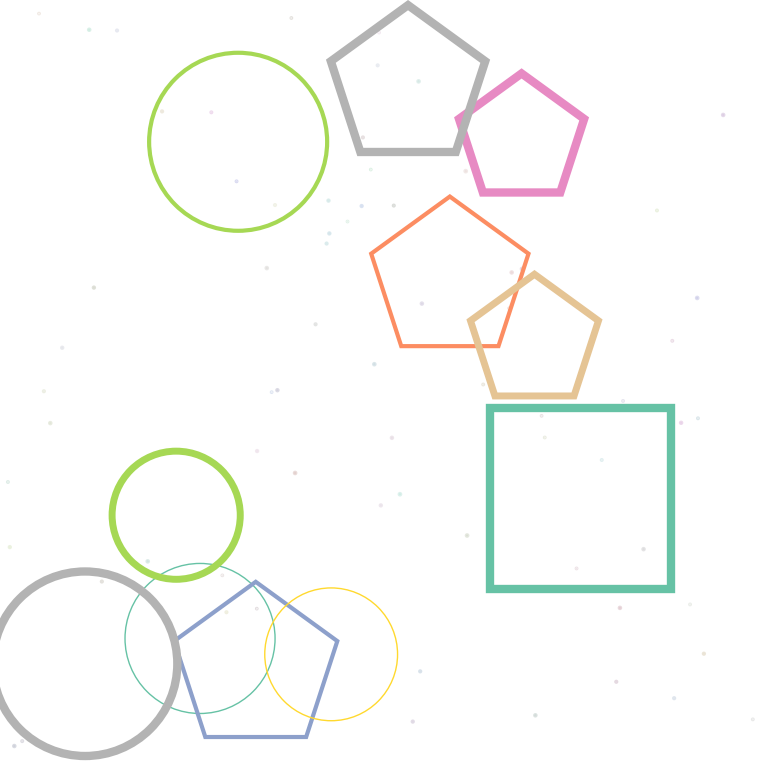[{"shape": "square", "thickness": 3, "radius": 0.59, "center": [0.754, 0.353]}, {"shape": "circle", "thickness": 0.5, "radius": 0.49, "center": [0.26, 0.171]}, {"shape": "pentagon", "thickness": 1.5, "radius": 0.54, "center": [0.584, 0.637]}, {"shape": "pentagon", "thickness": 1.5, "radius": 0.56, "center": [0.332, 0.133]}, {"shape": "pentagon", "thickness": 3, "radius": 0.43, "center": [0.677, 0.819]}, {"shape": "circle", "thickness": 1.5, "radius": 0.58, "center": [0.309, 0.816]}, {"shape": "circle", "thickness": 2.5, "radius": 0.42, "center": [0.229, 0.331]}, {"shape": "circle", "thickness": 0.5, "radius": 0.43, "center": [0.43, 0.15]}, {"shape": "pentagon", "thickness": 2.5, "radius": 0.44, "center": [0.694, 0.556]}, {"shape": "pentagon", "thickness": 3, "radius": 0.53, "center": [0.53, 0.888]}, {"shape": "circle", "thickness": 3, "radius": 0.6, "center": [0.11, 0.138]}]